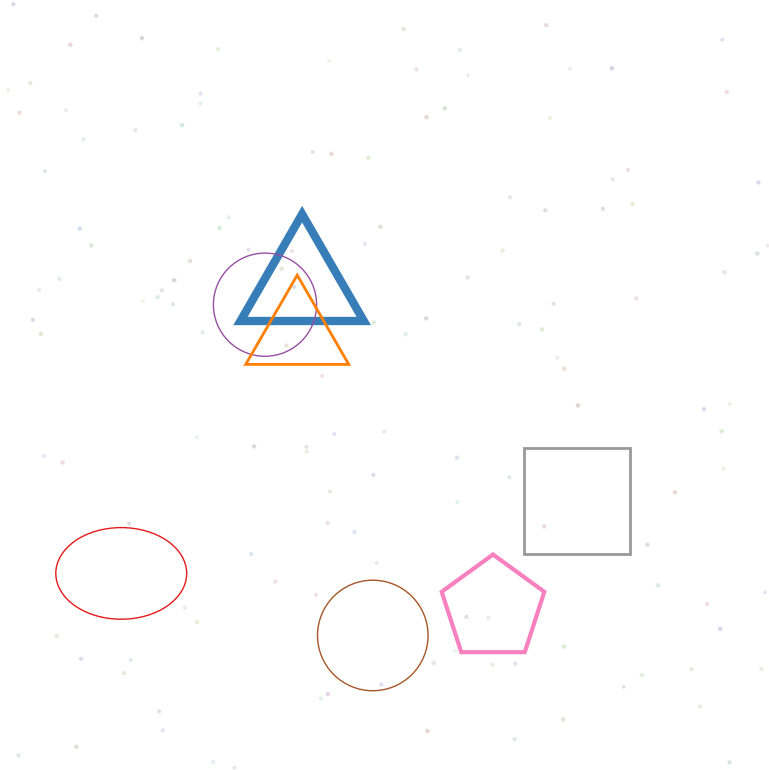[{"shape": "oval", "thickness": 0.5, "radius": 0.42, "center": [0.157, 0.255]}, {"shape": "triangle", "thickness": 3, "radius": 0.46, "center": [0.392, 0.629]}, {"shape": "circle", "thickness": 0.5, "radius": 0.33, "center": [0.344, 0.604]}, {"shape": "triangle", "thickness": 1, "radius": 0.39, "center": [0.386, 0.565]}, {"shape": "circle", "thickness": 0.5, "radius": 0.36, "center": [0.484, 0.175]}, {"shape": "pentagon", "thickness": 1.5, "radius": 0.35, "center": [0.64, 0.21]}, {"shape": "square", "thickness": 1, "radius": 0.35, "center": [0.749, 0.35]}]